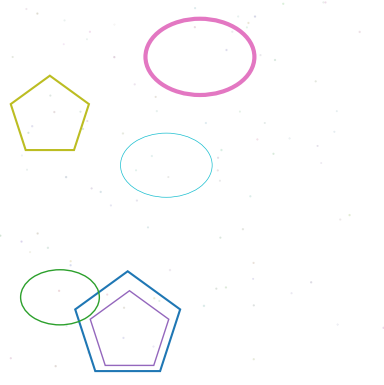[{"shape": "pentagon", "thickness": 1.5, "radius": 0.72, "center": [0.332, 0.152]}, {"shape": "oval", "thickness": 1, "radius": 0.51, "center": [0.156, 0.228]}, {"shape": "pentagon", "thickness": 1, "radius": 0.54, "center": [0.336, 0.138]}, {"shape": "oval", "thickness": 3, "radius": 0.71, "center": [0.519, 0.852]}, {"shape": "pentagon", "thickness": 1.5, "radius": 0.53, "center": [0.129, 0.697]}, {"shape": "oval", "thickness": 0.5, "radius": 0.6, "center": [0.432, 0.571]}]